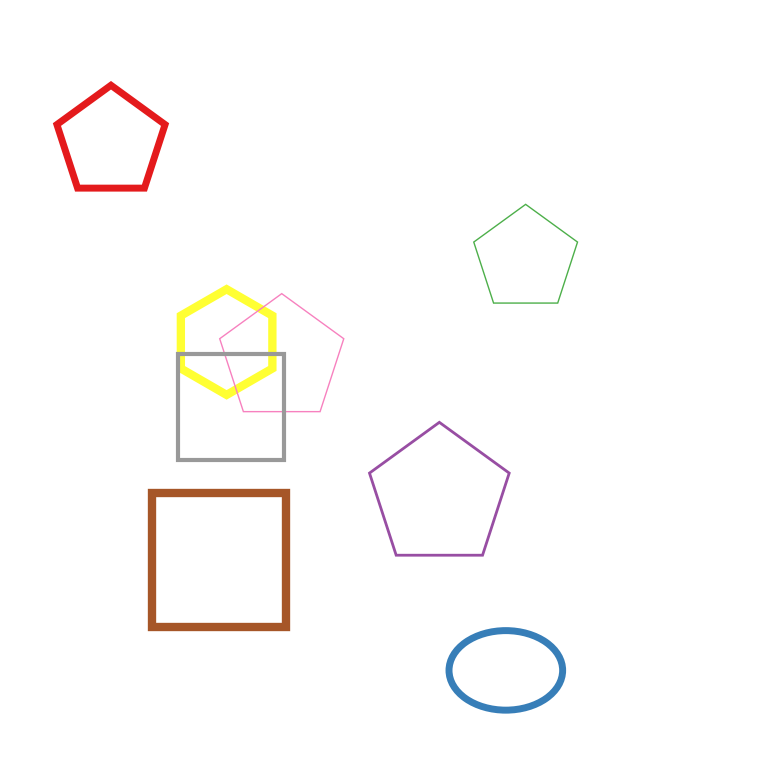[{"shape": "pentagon", "thickness": 2.5, "radius": 0.37, "center": [0.144, 0.815]}, {"shape": "oval", "thickness": 2.5, "radius": 0.37, "center": [0.657, 0.129]}, {"shape": "pentagon", "thickness": 0.5, "radius": 0.35, "center": [0.683, 0.664]}, {"shape": "pentagon", "thickness": 1, "radius": 0.48, "center": [0.571, 0.356]}, {"shape": "hexagon", "thickness": 3, "radius": 0.34, "center": [0.294, 0.556]}, {"shape": "square", "thickness": 3, "radius": 0.44, "center": [0.284, 0.272]}, {"shape": "pentagon", "thickness": 0.5, "radius": 0.42, "center": [0.366, 0.534]}, {"shape": "square", "thickness": 1.5, "radius": 0.34, "center": [0.3, 0.472]}]